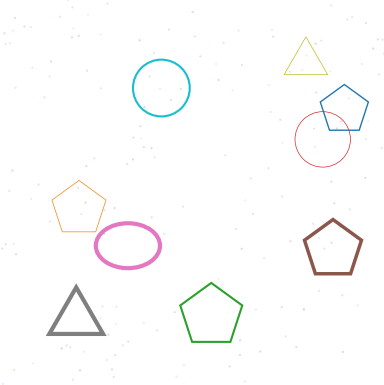[{"shape": "pentagon", "thickness": 1, "radius": 0.33, "center": [0.894, 0.715]}, {"shape": "pentagon", "thickness": 0.5, "radius": 0.37, "center": [0.205, 0.458]}, {"shape": "pentagon", "thickness": 1.5, "radius": 0.42, "center": [0.549, 0.18]}, {"shape": "circle", "thickness": 0.5, "radius": 0.36, "center": [0.838, 0.638]}, {"shape": "pentagon", "thickness": 2.5, "radius": 0.39, "center": [0.865, 0.352]}, {"shape": "oval", "thickness": 3, "radius": 0.42, "center": [0.332, 0.362]}, {"shape": "triangle", "thickness": 3, "radius": 0.4, "center": [0.198, 0.173]}, {"shape": "triangle", "thickness": 0.5, "radius": 0.33, "center": [0.795, 0.839]}, {"shape": "circle", "thickness": 1.5, "radius": 0.37, "center": [0.419, 0.771]}]